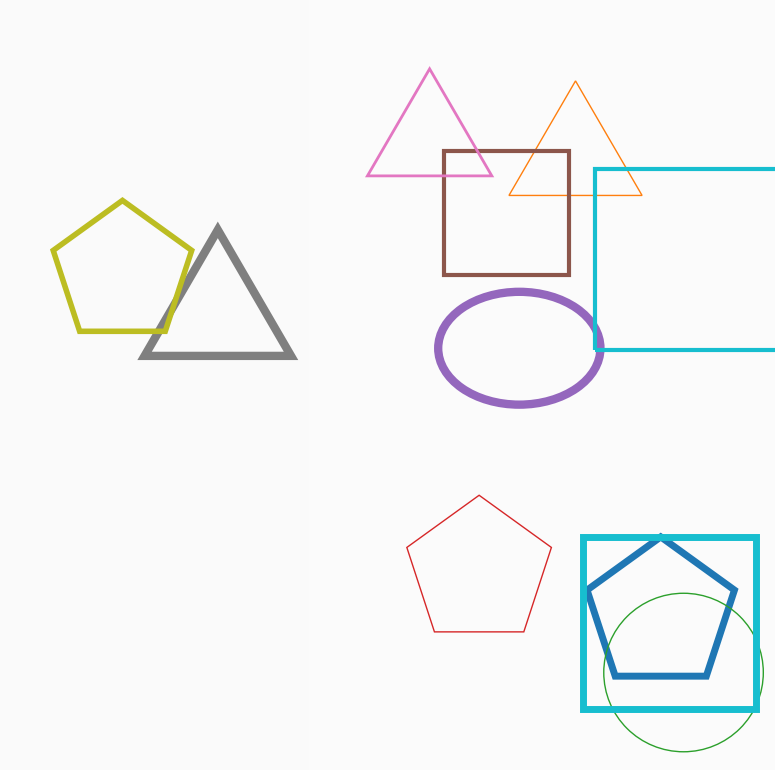[{"shape": "pentagon", "thickness": 2.5, "radius": 0.5, "center": [0.853, 0.203]}, {"shape": "triangle", "thickness": 0.5, "radius": 0.5, "center": [0.743, 0.796]}, {"shape": "circle", "thickness": 0.5, "radius": 0.51, "center": [0.882, 0.127]}, {"shape": "pentagon", "thickness": 0.5, "radius": 0.49, "center": [0.618, 0.259]}, {"shape": "oval", "thickness": 3, "radius": 0.52, "center": [0.67, 0.548]}, {"shape": "square", "thickness": 1.5, "radius": 0.4, "center": [0.653, 0.723]}, {"shape": "triangle", "thickness": 1, "radius": 0.46, "center": [0.554, 0.818]}, {"shape": "triangle", "thickness": 3, "radius": 0.55, "center": [0.281, 0.592]}, {"shape": "pentagon", "thickness": 2, "radius": 0.47, "center": [0.158, 0.646]}, {"shape": "square", "thickness": 2.5, "radius": 0.56, "center": [0.864, 0.191]}, {"shape": "square", "thickness": 1.5, "radius": 0.59, "center": [0.885, 0.663]}]